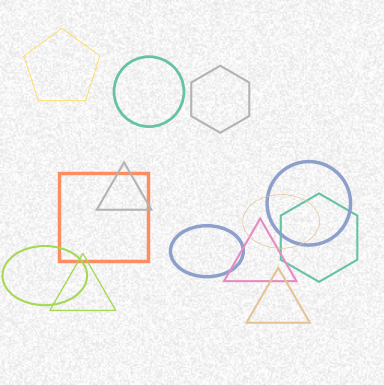[{"shape": "hexagon", "thickness": 1.5, "radius": 0.57, "center": [0.829, 0.383]}, {"shape": "circle", "thickness": 2, "radius": 0.45, "center": [0.387, 0.762]}, {"shape": "square", "thickness": 2.5, "radius": 0.57, "center": [0.268, 0.436]}, {"shape": "circle", "thickness": 2.5, "radius": 0.54, "center": [0.802, 0.472]}, {"shape": "oval", "thickness": 2.5, "radius": 0.47, "center": [0.537, 0.348]}, {"shape": "triangle", "thickness": 1.5, "radius": 0.54, "center": [0.676, 0.324]}, {"shape": "oval", "thickness": 1.5, "radius": 0.55, "center": [0.116, 0.284]}, {"shape": "triangle", "thickness": 1, "radius": 0.49, "center": [0.215, 0.243]}, {"shape": "pentagon", "thickness": 0.5, "radius": 0.52, "center": [0.161, 0.822]}, {"shape": "oval", "thickness": 0.5, "radius": 0.5, "center": [0.73, 0.425]}, {"shape": "triangle", "thickness": 1.5, "radius": 0.48, "center": [0.723, 0.209]}, {"shape": "hexagon", "thickness": 1.5, "radius": 0.44, "center": [0.572, 0.742]}, {"shape": "triangle", "thickness": 1.5, "radius": 0.41, "center": [0.322, 0.496]}]